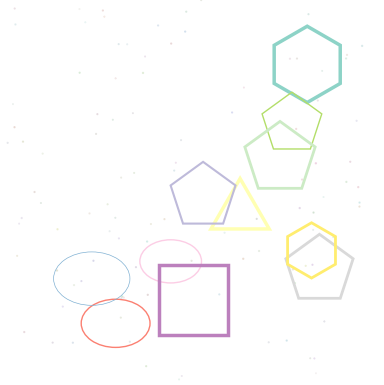[{"shape": "hexagon", "thickness": 2.5, "radius": 0.5, "center": [0.798, 0.833]}, {"shape": "triangle", "thickness": 2.5, "radius": 0.44, "center": [0.624, 0.449]}, {"shape": "pentagon", "thickness": 1.5, "radius": 0.44, "center": [0.527, 0.491]}, {"shape": "oval", "thickness": 1, "radius": 0.45, "center": [0.3, 0.16]}, {"shape": "oval", "thickness": 0.5, "radius": 0.5, "center": [0.238, 0.276]}, {"shape": "pentagon", "thickness": 1, "radius": 0.41, "center": [0.758, 0.679]}, {"shape": "oval", "thickness": 1, "radius": 0.4, "center": [0.443, 0.321]}, {"shape": "pentagon", "thickness": 2, "radius": 0.46, "center": [0.83, 0.3]}, {"shape": "square", "thickness": 2.5, "radius": 0.45, "center": [0.503, 0.221]}, {"shape": "pentagon", "thickness": 2, "radius": 0.48, "center": [0.727, 0.589]}, {"shape": "hexagon", "thickness": 2, "radius": 0.36, "center": [0.809, 0.35]}]